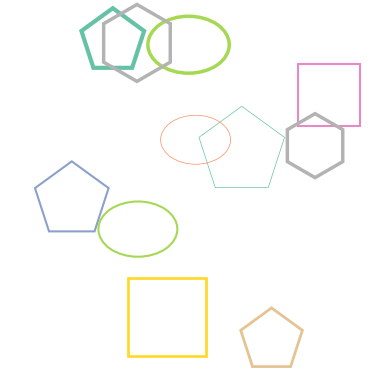[{"shape": "pentagon", "thickness": 0.5, "radius": 0.58, "center": [0.628, 0.607]}, {"shape": "pentagon", "thickness": 3, "radius": 0.43, "center": [0.293, 0.893]}, {"shape": "oval", "thickness": 0.5, "radius": 0.45, "center": [0.508, 0.637]}, {"shape": "pentagon", "thickness": 1.5, "radius": 0.5, "center": [0.186, 0.48]}, {"shape": "square", "thickness": 1.5, "radius": 0.4, "center": [0.854, 0.753]}, {"shape": "oval", "thickness": 1.5, "radius": 0.51, "center": [0.358, 0.405]}, {"shape": "oval", "thickness": 2.5, "radius": 0.53, "center": [0.49, 0.884]}, {"shape": "square", "thickness": 2, "radius": 0.5, "center": [0.433, 0.177]}, {"shape": "pentagon", "thickness": 2, "radius": 0.42, "center": [0.705, 0.116]}, {"shape": "hexagon", "thickness": 2.5, "radius": 0.5, "center": [0.356, 0.889]}, {"shape": "hexagon", "thickness": 2.5, "radius": 0.42, "center": [0.818, 0.622]}]